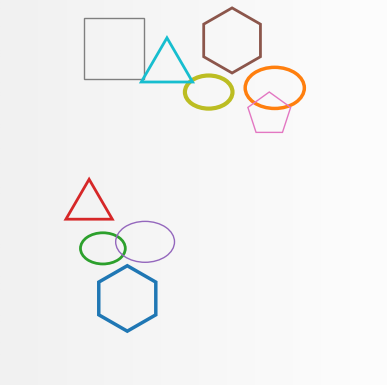[{"shape": "hexagon", "thickness": 2.5, "radius": 0.42, "center": [0.328, 0.225]}, {"shape": "oval", "thickness": 2.5, "radius": 0.38, "center": [0.709, 0.772]}, {"shape": "oval", "thickness": 2, "radius": 0.29, "center": [0.266, 0.355]}, {"shape": "triangle", "thickness": 2, "radius": 0.35, "center": [0.23, 0.465]}, {"shape": "oval", "thickness": 1, "radius": 0.38, "center": [0.374, 0.372]}, {"shape": "hexagon", "thickness": 2, "radius": 0.42, "center": [0.599, 0.895]}, {"shape": "pentagon", "thickness": 1, "radius": 0.29, "center": [0.695, 0.703]}, {"shape": "square", "thickness": 1, "radius": 0.39, "center": [0.294, 0.874]}, {"shape": "oval", "thickness": 3, "radius": 0.31, "center": [0.539, 0.761]}, {"shape": "triangle", "thickness": 2, "radius": 0.38, "center": [0.431, 0.825]}]